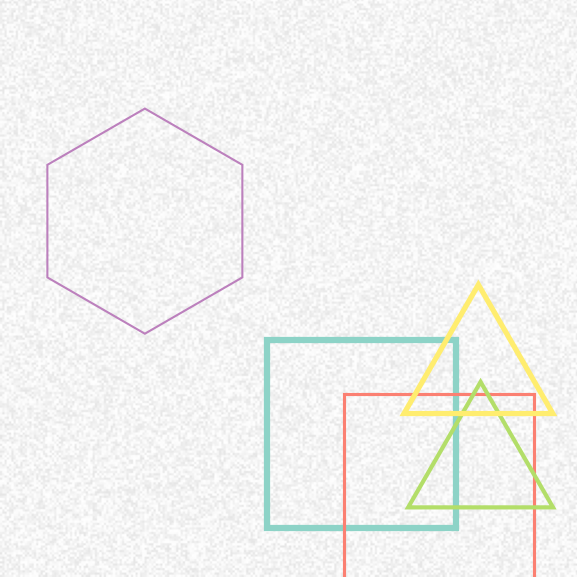[{"shape": "square", "thickness": 3, "radius": 0.82, "center": [0.626, 0.247]}, {"shape": "square", "thickness": 1.5, "radius": 0.82, "center": [0.761, 0.152]}, {"shape": "triangle", "thickness": 2, "radius": 0.72, "center": [0.832, 0.193]}, {"shape": "hexagon", "thickness": 1, "radius": 0.97, "center": [0.251, 0.616]}, {"shape": "triangle", "thickness": 2.5, "radius": 0.74, "center": [0.828, 0.357]}]